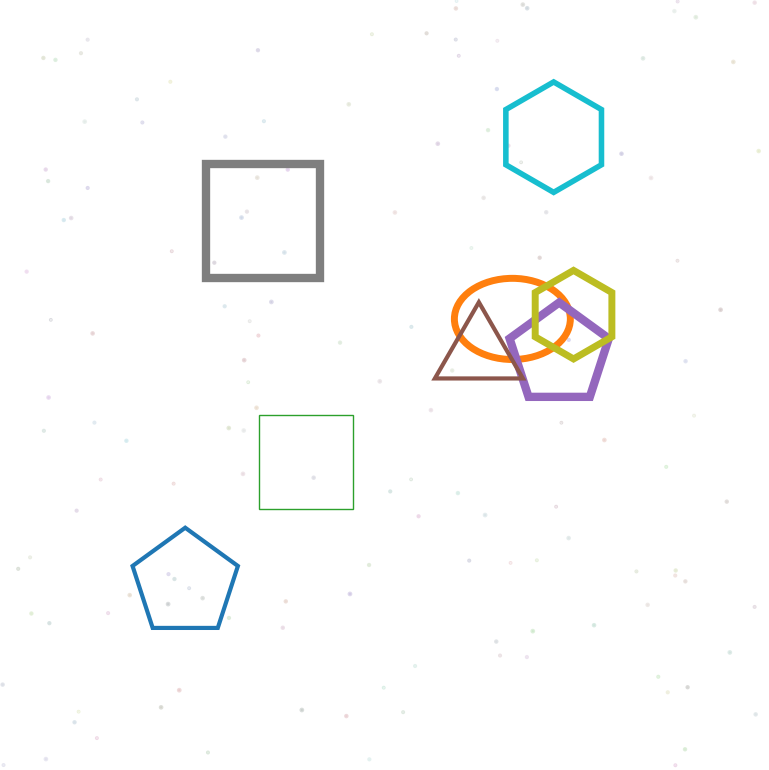[{"shape": "pentagon", "thickness": 1.5, "radius": 0.36, "center": [0.241, 0.243]}, {"shape": "oval", "thickness": 2.5, "radius": 0.38, "center": [0.665, 0.586]}, {"shape": "square", "thickness": 0.5, "radius": 0.3, "center": [0.397, 0.4]}, {"shape": "pentagon", "thickness": 3, "radius": 0.34, "center": [0.726, 0.539]}, {"shape": "triangle", "thickness": 1.5, "radius": 0.33, "center": [0.622, 0.542]}, {"shape": "square", "thickness": 3, "radius": 0.37, "center": [0.341, 0.713]}, {"shape": "hexagon", "thickness": 2.5, "radius": 0.29, "center": [0.745, 0.591]}, {"shape": "hexagon", "thickness": 2, "radius": 0.36, "center": [0.719, 0.822]}]